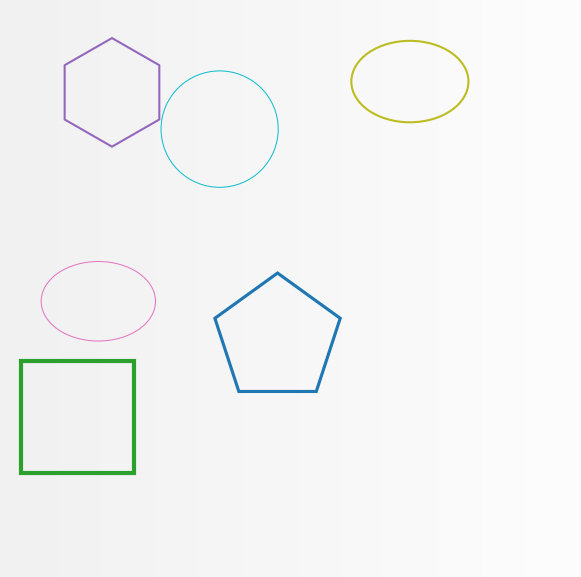[{"shape": "pentagon", "thickness": 1.5, "radius": 0.57, "center": [0.478, 0.413]}, {"shape": "square", "thickness": 2, "radius": 0.48, "center": [0.134, 0.277]}, {"shape": "hexagon", "thickness": 1, "radius": 0.47, "center": [0.193, 0.839]}, {"shape": "oval", "thickness": 0.5, "radius": 0.49, "center": [0.169, 0.477]}, {"shape": "oval", "thickness": 1, "radius": 0.5, "center": [0.705, 0.858]}, {"shape": "circle", "thickness": 0.5, "radius": 0.5, "center": [0.378, 0.776]}]